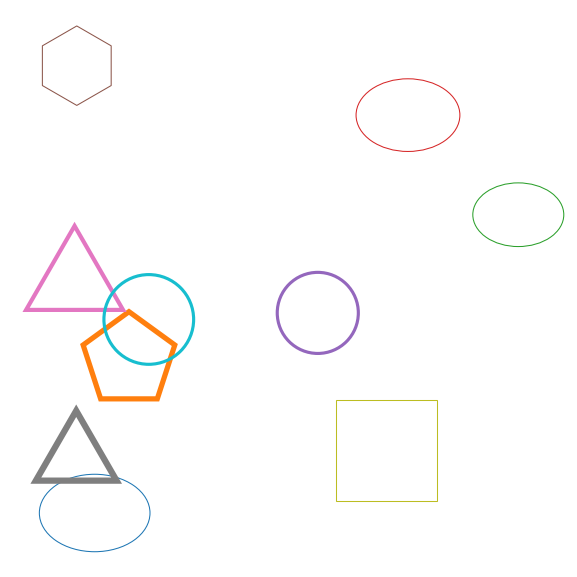[{"shape": "oval", "thickness": 0.5, "radius": 0.48, "center": [0.164, 0.111]}, {"shape": "pentagon", "thickness": 2.5, "radius": 0.42, "center": [0.223, 0.376]}, {"shape": "oval", "thickness": 0.5, "radius": 0.39, "center": [0.897, 0.627]}, {"shape": "oval", "thickness": 0.5, "radius": 0.45, "center": [0.706, 0.8]}, {"shape": "circle", "thickness": 1.5, "radius": 0.35, "center": [0.55, 0.457]}, {"shape": "hexagon", "thickness": 0.5, "radius": 0.34, "center": [0.133, 0.885]}, {"shape": "triangle", "thickness": 2, "radius": 0.48, "center": [0.129, 0.511]}, {"shape": "triangle", "thickness": 3, "radius": 0.4, "center": [0.132, 0.207]}, {"shape": "square", "thickness": 0.5, "radius": 0.44, "center": [0.669, 0.218]}, {"shape": "circle", "thickness": 1.5, "radius": 0.39, "center": [0.258, 0.446]}]